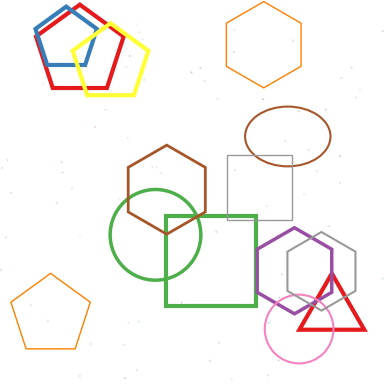[{"shape": "triangle", "thickness": 3, "radius": 0.49, "center": [0.862, 0.192]}, {"shape": "pentagon", "thickness": 3, "radius": 0.6, "center": [0.207, 0.868]}, {"shape": "pentagon", "thickness": 3, "radius": 0.42, "center": [0.172, 0.899]}, {"shape": "circle", "thickness": 2.5, "radius": 0.59, "center": [0.404, 0.39]}, {"shape": "square", "thickness": 3, "radius": 0.59, "center": [0.548, 0.322]}, {"shape": "hexagon", "thickness": 2.5, "radius": 0.56, "center": [0.765, 0.297]}, {"shape": "pentagon", "thickness": 1, "radius": 0.54, "center": [0.131, 0.182]}, {"shape": "hexagon", "thickness": 1, "radius": 0.56, "center": [0.685, 0.884]}, {"shape": "pentagon", "thickness": 3, "radius": 0.52, "center": [0.287, 0.836]}, {"shape": "hexagon", "thickness": 2, "radius": 0.58, "center": [0.433, 0.507]}, {"shape": "oval", "thickness": 1.5, "radius": 0.55, "center": [0.747, 0.646]}, {"shape": "circle", "thickness": 1.5, "radius": 0.45, "center": [0.777, 0.145]}, {"shape": "hexagon", "thickness": 1.5, "radius": 0.51, "center": [0.835, 0.295]}, {"shape": "square", "thickness": 1, "radius": 0.42, "center": [0.674, 0.512]}]